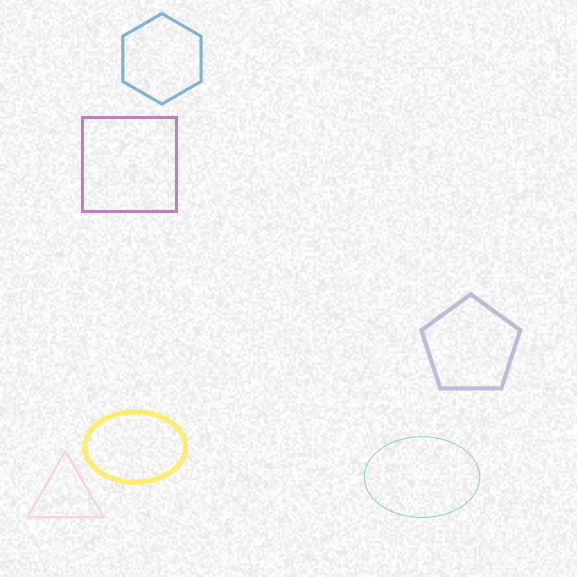[{"shape": "oval", "thickness": 0.5, "radius": 0.5, "center": [0.731, 0.173]}, {"shape": "pentagon", "thickness": 2, "radius": 0.45, "center": [0.815, 0.399]}, {"shape": "hexagon", "thickness": 1.5, "radius": 0.39, "center": [0.28, 0.897]}, {"shape": "triangle", "thickness": 1, "radius": 0.38, "center": [0.113, 0.142]}, {"shape": "square", "thickness": 1.5, "radius": 0.41, "center": [0.224, 0.714]}, {"shape": "oval", "thickness": 2.5, "radius": 0.44, "center": [0.234, 0.225]}]